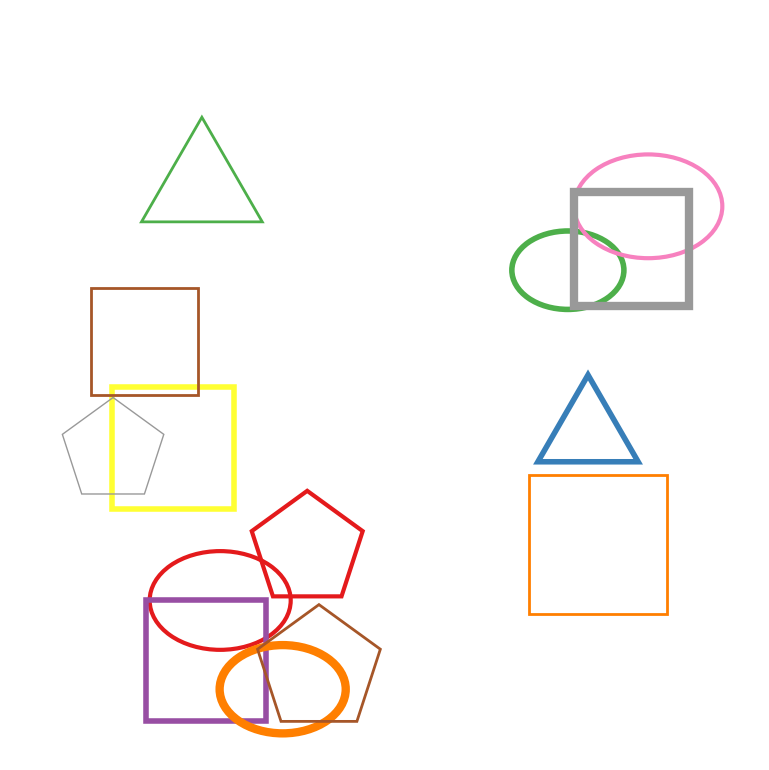[{"shape": "pentagon", "thickness": 1.5, "radius": 0.38, "center": [0.399, 0.287]}, {"shape": "oval", "thickness": 1.5, "radius": 0.46, "center": [0.286, 0.22]}, {"shape": "triangle", "thickness": 2, "radius": 0.38, "center": [0.764, 0.438]}, {"shape": "triangle", "thickness": 1, "radius": 0.45, "center": [0.262, 0.757]}, {"shape": "oval", "thickness": 2, "radius": 0.36, "center": [0.737, 0.649]}, {"shape": "square", "thickness": 2, "radius": 0.39, "center": [0.267, 0.142]}, {"shape": "oval", "thickness": 3, "radius": 0.41, "center": [0.367, 0.105]}, {"shape": "square", "thickness": 1, "radius": 0.45, "center": [0.777, 0.293]}, {"shape": "square", "thickness": 2, "radius": 0.39, "center": [0.225, 0.418]}, {"shape": "pentagon", "thickness": 1, "radius": 0.42, "center": [0.414, 0.131]}, {"shape": "square", "thickness": 1, "radius": 0.35, "center": [0.188, 0.557]}, {"shape": "oval", "thickness": 1.5, "radius": 0.48, "center": [0.842, 0.732]}, {"shape": "pentagon", "thickness": 0.5, "radius": 0.35, "center": [0.147, 0.414]}, {"shape": "square", "thickness": 3, "radius": 0.37, "center": [0.82, 0.677]}]